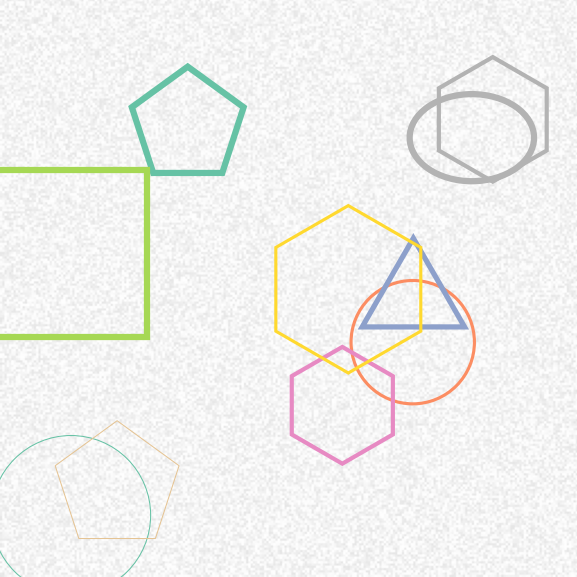[{"shape": "pentagon", "thickness": 3, "radius": 0.51, "center": [0.325, 0.782]}, {"shape": "circle", "thickness": 0.5, "radius": 0.69, "center": [0.123, 0.107]}, {"shape": "circle", "thickness": 1.5, "radius": 0.53, "center": [0.715, 0.407]}, {"shape": "triangle", "thickness": 2.5, "radius": 0.51, "center": [0.716, 0.484]}, {"shape": "hexagon", "thickness": 2, "radius": 0.51, "center": [0.593, 0.297]}, {"shape": "square", "thickness": 3, "radius": 0.72, "center": [0.111, 0.561]}, {"shape": "hexagon", "thickness": 1.5, "radius": 0.72, "center": [0.603, 0.498]}, {"shape": "pentagon", "thickness": 0.5, "radius": 0.56, "center": [0.203, 0.158]}, {"shape": "hexagon", "thickness": 2, "radius": 0.54, "center": [0.853, 0.792]}, {"shape": "oval", "thickness": 3, "radius": 0.54, "center": [0.817, 0.761]}]